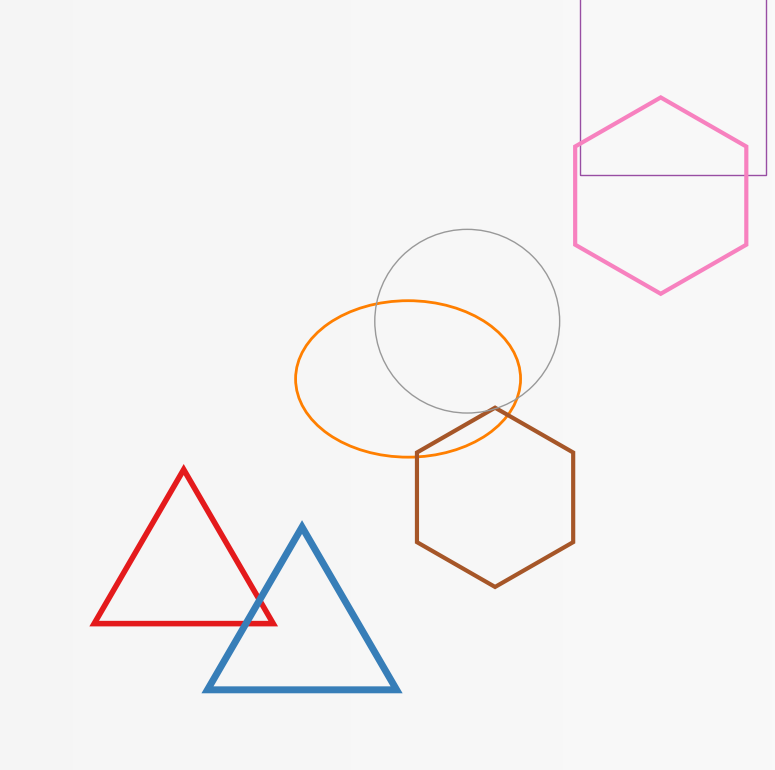[{"shape": "triangle", "thickness": 2, "radius": 0.67, "center": [0.237, 0.257]}, {"shape": "triangle", "thickness": 2.5, "radius": 0.7, "center": [0.39, 0.175]}, {"shape": "square", "thickness": 0.5, "radius": 0.6, "center": [0.868, 0.892]}, {"shape": "oval", "thickness": 1, "radius": 0.73, "center": [0.527, 0.508]}, {"shape": "hexagon", "thickness": 1.5, "radius": 0.58, "center": [0.639, 0.354]}, {"shape": "hexagon", "thickness": 1.5, "radius": 0.64, "center": [0.853, 0.746]}, {"shape": "circle", "thickness": 0.5, "radius": 0.6, "center": [0.603, 0.583]}]